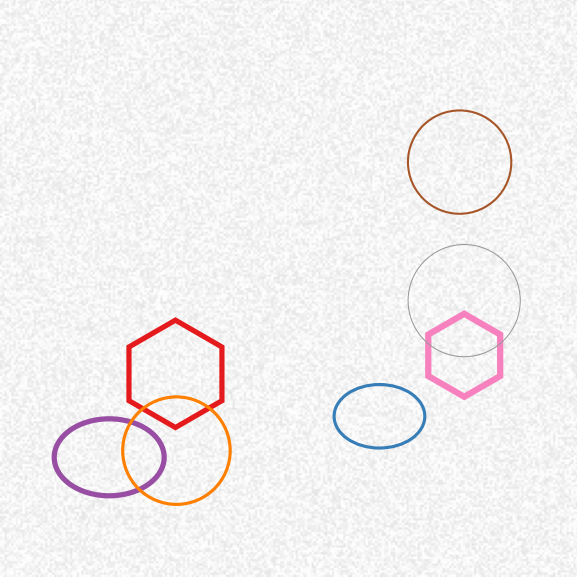[{"shape": "hexagon", "thickness": 2.5, "radius": 0.46, "center": [0.304, 0.352]}, {"shape": "oval", "thickness": 1.5, "radius": 0.39, "center": [0.657, 0.278]}, {"shape": "oval", "thickness": 2.5, "radius": 0.48, "center": [0.189, 0.207]}, {"shape": "circle", "thickness": 1.5, "radius": 0.47, "center": [0.306, 0.219]}, {"shape": "circle", "thickness": 1, "radius": 0.45, "center": [0.796, 0.718]}, {"shape": "hexagon", "thickness": 3, "radius": 0.36, "center": [0.804, 0.384]}, {"shape": "circle", "thickness": 0.5, "radius": 0.49, "center": [0.804, 0.479]}]